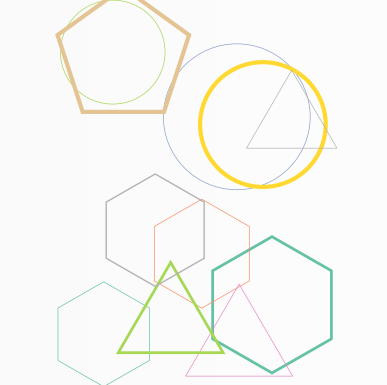[{"shape": "hexagon", "thickness": 0.5, "radius": 0.68, "center": [0.268, 0.132]}, {"shape": "hexagon", "thickness": 2, "radius": 0.88, "center": [0.702, 0.208]}, {"shape": "hexagon", "thickness": 0.5, "radius": 0.71, "center": [0.521, 0.341]}, {"shape": "circle", "thickness": 0.5, "radius": 0.95, "center": [0.611, 0.697]}, {"shape": "triangle", "thickness": 0.5, "radius": 0.8, "center": [0.617, 0.103]}, {"shape": "circle", "thickness": 0.5, "radius": 0.67, "center": [0.291, 0.865]}, {"shape": "triangle", "thickness": 2, "radius": 0.78, "center": [0.44, 0.162]}, {"shape": "circle", "thickness": 3, "radius": 0.81, "center": [0.678, 0.676]}, {"shape": "pentagon", "thickness": 3, "radius": 0.89, "center": [0.318, 0.854]}, {"shape": "triangle", "thickness": 0.5, "radius": 0.67, "center": [0.753, 0.683]}, {"shape": "hexagon", "thickness": 1, "radius": 0.73, "center": [0.4, 0.402]}]